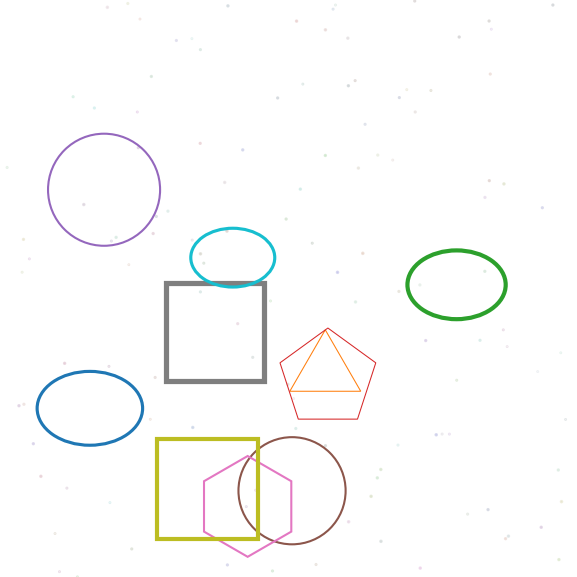[{"shape": "oval", "thickness": 1.5, "radius": 0.46, "center": [0.156, 0.292]}, {"shape": "triangle", "thickness": 0.5, "radius": 0.35, "center": [0.563, 0.357]}, {"shape": "oval", "thickness": 2, "radius": 0.43, "center": [0.791, 0.506]}, {"shape": "pentagon", "thickness": 0.5, "radius": 0.44, "center": [0.568, 0.344]}, {"shape": "circle", "thickness": 1, "radius": 0.49, "center": [0.18, 0.671]}, {"shape": "circle", "thickness": 1, "radius": 0.46, "center": [0.506, 0.149]}, {"shape": "hexagon", "thickness": 1, "radius": 0.44, "center": [0.429, 0.122]}, {"shape": "square", "thickness": 2.5, "radius": 0.42, "center": [0.372, 0.424]}, {"shape": "square", "thickness": 2, "radius": 0.44, "center": [0.36, 0.152]}, {"shape": "oval", "thickness": 1.5, "radius": 0.36, "center": [0.403, 0.553]}]